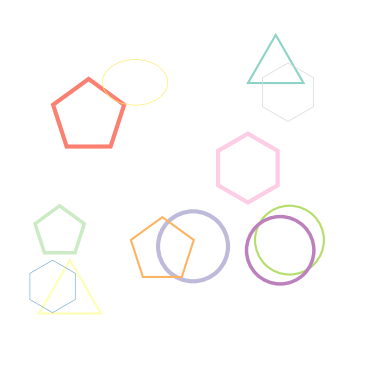[{"shape": "triangle", "thickness": 1.5, "radius": 0.42, "center": [0.716, 0.826]}, {"shape": "triangle", "thickness": 1.5, "radius": 0.46, "center": [0.182, 0.232]}, {"shape": "circle", "thickness": 3, "radius": 0.45, "center": [0.501, 0.36]}, {"shape": "pentagon", "thickness": 3, "radius": 0.49, "center": [0.23, 0.698]}, {"shape": "hexagon", "thickness": 0.5, "radius": 0.34, "center": [0.137, 0.256]}, {"shape": "pentagon", "thickness": 1.5, "radius": 0.43, "center": [0.422, 0.35]}, {"shape": "circle", "thickness": 1.5, "radius": 0.45, "center": [0.752, 0.376]}, {"shape": "hexagon", "thickness": 3, "radius": 0.45, "center": [0.644, 0.563]}, {"shape": "hexagon", "thickness": 0.5, "radius": 0.38, "center": [0.748, 0.76]}, {"shape": "circle", "thickness": 2.5, "radius": 0.44, "center": [0.728, 0.35]}, {"shape": "pentagon", "thickness": 2.5, "radius": 0.34, "center": [0.155, 0.398]}, {"shape": "oval", "thickness": 0.5, "radius": 0.42, "center": [0.351, 0.786]}]